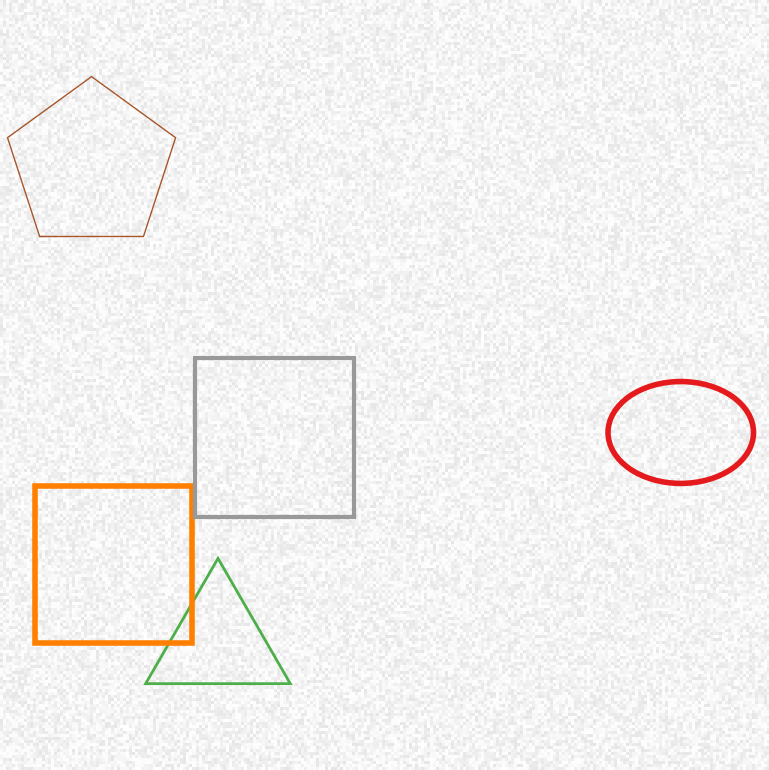[{"shape": "oval", "thickness": 2, "radius": 0.47, "center": [0.884, 0.438]}, {"shape": "triangle", "thickness": 1, "radius": 0.54, "center": [0.283, 0.166]}, {"shape": "square", "thickness": 2, "radius": 0.51, "center": [0.148, 0.267]}, {"shape": "pentagon", "thickness": 0.5, "radius": 0.57, "center": [0.119, 0.786]}, {"shape": "square", "thickness": 1.5, "radius": 0.52, "center": [0.356, 0.431]}]